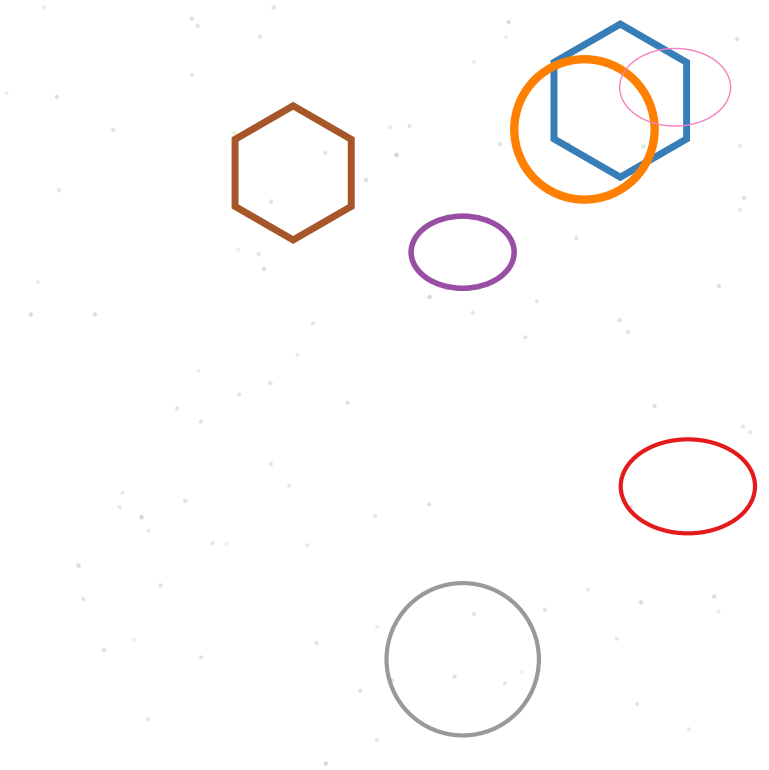[{"shape": "oval", "thickness": 1.5, "radius": 0.44, "center": [0.893, 0.368]}, {"shape": "hexagon", "thickness": 2.5, "radius": 0.5, "center": [0.806, 0.869]}, {"shape": "oval", "thickness": 2, "radius": 0.33, "center": [0.601, 0.672]}, {"shape": "circle", "thickness": 3, "radius": 0.46, "center": [0.759, 0.832]}, {"shape": "hexagon", "thickness": 2.5, "radius": 0.44, "center": [0.381, 0.775]}, {"shape": "oval", "thickness": 0.5, "radius": 0.36, "center": [0.877, 0.887]}, {"shape": "circle", "thickness": 1.5, "radius": 0.49, "center": [0.601, 0.144]}]